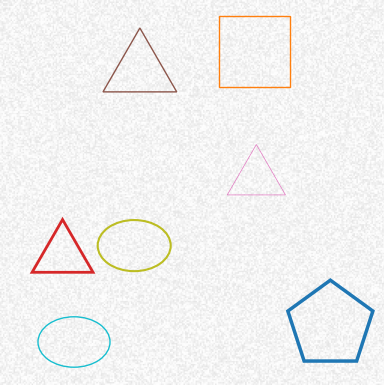[{"shape": "pentagon", "thickness": 2.5, "radius": 0.58, "center": [0.858, 0.156]}, {"shape": "square", "thickness": 1, "radius": 0.46, "center": [0.661, 0.866]}, {"shape": "triangle", "thickness": 2, "radius": 0.46, "center": [0.162, 0.338]}, {"shape": "triangle", "thickness": 1, "radius": 0.55, "center": [0.363, 0.817]}, {"shape": "triangle", "thickness": 0.5, "radius": 0.44, "center": [0.666, 0.537]}, {"shape": "oval", "thickness": 1.5, "radius": 0.47, "center": [0.349, 0.362]}, {"shape": "oval", "thickness": 1, "radius": 0.47, "center": [0.192, 0.112]}]